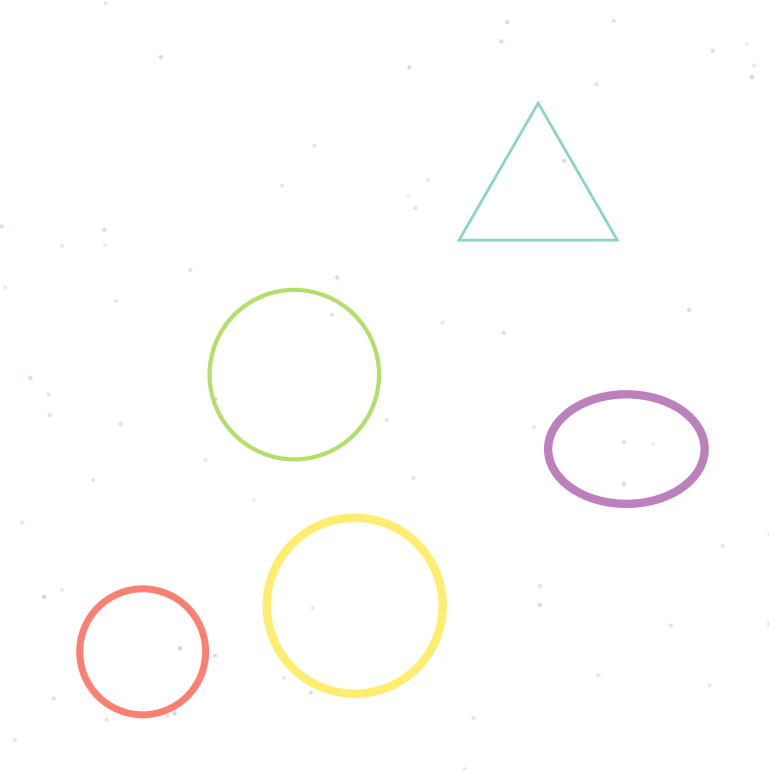[{"shape": "triangle", "thickness": 1, "radius": 0.59, "center": [0.699, 0.747]}, {"shape": "circle", "thickness": 2.5, "radius": 0.41, "center": [0.185, 0.153]}, {"shape": "circle", "thickness": 1.5, "radius": 0.55, "center": [0.382, 0.513]}, {"shape": "oval", "thickness": 3, "radius": 0.51, "center": [0.814, 0.417]}, {"shape": "circle", "thickness": 3, "radius": 0.57, "center": [0.461, 0.213]}]